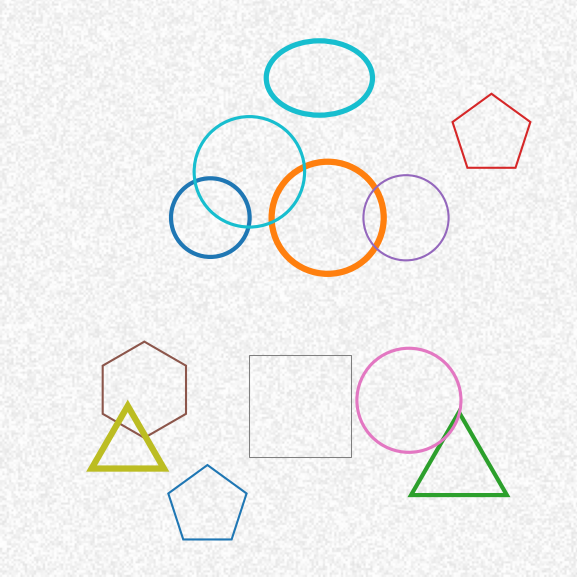[{"shape": "circle", "thickness": 2, "radius": 0.34, "center": [0.364, 0.622]}, {"shape": "pentagon", "thickness": 1, "radius": 0.36, "center": [0.359, 0.123]}, {"shape": "circle", "thickness": 3, "radius": 0.49, "center": [0.567, 0.622]}, {"shape": "triangle", "thickness": 2, "radius": 0.48, "center": [0.795, 0.19]}, {"shape": "pentagon", "thickness": 1, "radius": 0.35, "center": [0.851, 0.766]}, {"shape": "circle", "thickness": 1, "radius": 0.37, "center": [0.703, 0.622]}, {"shape": "hexagon", "thickness": 1, "radius": 0.42, "center": [0.25, 0.324]}, {"shape": "circle", "thickness": 1.5, "radius": 0.45, "center": [0.708, 0.306]}, {"shape": "square", "thickness": 0.5, "radius": 0.44, "center": [0.519, 0.296]}, {"shape": "triangle", "thickness": 3, "radius": 0.36, "center": [0.221, 0.224]}, {"shape": "oval", "thickness": 2.5, "radius": 0.46, "center": [0.553, 0.864]}, {"shape": "circle", "thickness": 1.5, "radius": 0.48, "center": [0.432, 0.702]}]